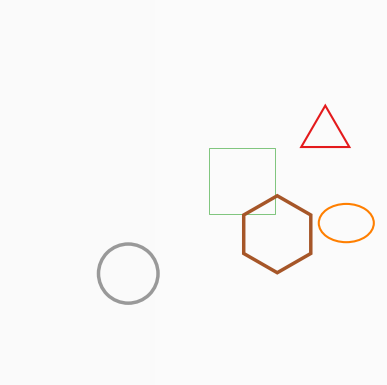[{"shape": "triangle", "thickness": 1.5, "radius": 0.36, "center": [0.839, 0.654]}, {"shape": "square", "thickness": 0.5, "radius": 0.43, "center": [0.623, 0.53]}, {"shape": "oval", "thickness": 1.5, "radius": 0.36, "center": [0.894, 0.421]}, {"shape": "hexagon", "thickness": 2.5, "radius": 0.5, "center": [0.715, 0.392]}, {"shape": "circle", "thickness": 2.5, "radius": 0.38, "center": [0.331, 0.289]}]